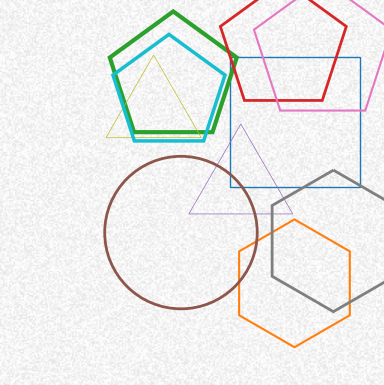[{"shape": "square", "thickness": 1, "radius": 0.85, "center": [0.767, 0.683]}, {"shape": "hexagon", "thickness": 1.5, "radius": 0.83, "center": [0.765, 0.264]}, {"shape": "pentagon", "thickness": 3, "radius": 0.87, "center": [0.45, 0.797]}, {"shape": "pentagon", "thickness": 2, "radius": 0.86, "center": [0.736, 0.878]}, {"shape": "triangle", "thickness": 0.5, "radius": 0.78, "center": [0.625, 0.522]}, {"shape": "circle", "thickness": 2, "radius": 0.99, "center": [0.47, 0.396]}, {"shape": "pentagon", "thickness": 1.5, "radius": 0.94, "center": [0.838, 0.865]}, {"shape": "hexagon", "thickness": 2, "radius": 0.92, "center": [0.866, 0.374]}, {"shape": "triangle", "thickness": 0.5, "radius": 0.72, "center": [0.399, 0.714]}, {"shape": "pentagon", "thickness": 2.5, "radius": 0.76, "center": [0.439, 0.758]}]